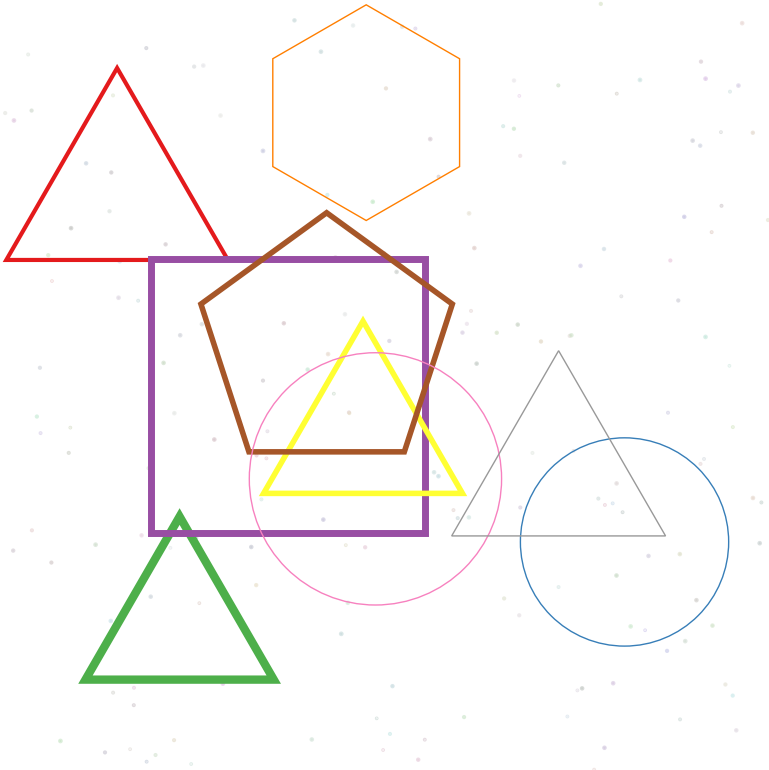[{"shape": "triangle", "thickness": 1.5, "radius": 0.83, "center": [0.152, 0.745]}, {"shape": "circle", "thickness": 0.5, "radius": 0.68, "center": [0.811, 0.296]}, {"shape": "triangle", "thickness": 3, "radius": 0.71, "center": [0.233, 0.188]}, {"shape": "square", "thickness": 2.5, "radius": 0.89, "center": [0.374, 0.486]}, {"shape": "hexagon", "thickness": 0.5, "radius": 0.7, "center": [0.476, 0.854]}, {"shape": "triangle", "thickness": 2, "radius": 0.75, "center": [0.471, 0.434]}, {"shape": "pentagon", "thickness": 2, "radius": 0.86, "center": [0.424, 0.552]}, {"shape": "circle", "thickness": 0.5, "radius": 0.82, "center": [0.488, 0.378]}, {"shape": "triangle", "thickness": 0.5, "radius": 0.8, "center": [0.725, 0.384]}]